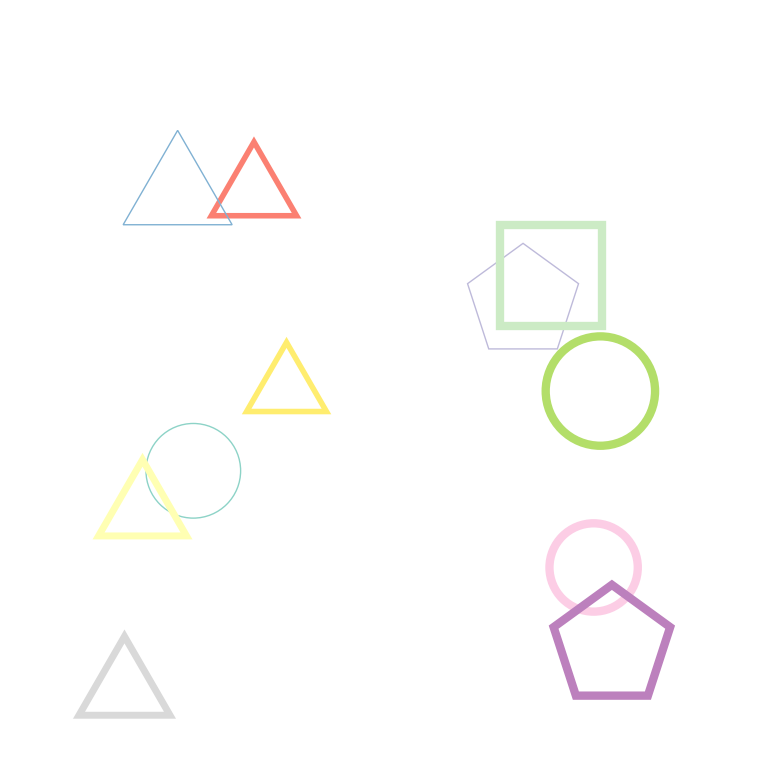[{"shape": "circle", "thickness": 0.5, "radius": 0.31, "center": [0.251, 0.389]}, {"shape": "triangle", "thickness": 2.5, "radius": 0.33, "center": [0.185, 0.337]}, {"shape": "pentagon", "thickness": 0.5, "radius": 0.38, "center": [0.679, 0.608]}, {"shape": "triangle", "thickness": 2, "radius": 0.32, "center": [0.33, 0.752]}, {"shape": "triangle", "thickness": 0.5, "radius": 0.41, "center": [0.231, 0.749]}, {"shape": "circle", "thickness": 3, "radius": 0.36, "center": [0.78, 0.492]}, {"shape": "circle", "thickness": 3, "radius": 0.29, "center": [0.771, 0.263]}, {"shape": "triangle", "thickness": 2.5, "radius": 0.34, "center": [0.162, 0.105]}, {"shape": "pentagon", "thickness": 3, "radius": 0.4, "center": [0.795, 0.161]}, {"shape": "square", "thickness": 3, "radius": 0.33, "center": [0.716, 0.642]}, {"shape": "triangle", "thickness": 2, "radius": 0.3, "center": [0.372, 0.495]}]